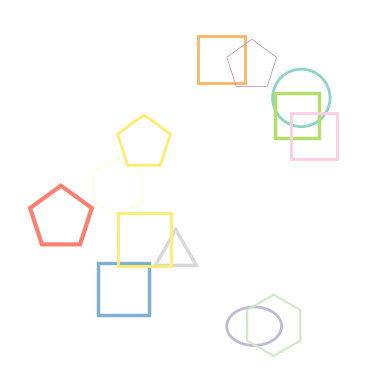[{"shape": "circle", "thickness": 2, "radius": 0.37, "center": [0.783, 0.746]}, {"shape": "hexagon", "thickness": 0.5, "radius": 0.38, "center": [0.306, 0.515]}, {"shape": "oval", "thickness": 2, "radius": 0.36, "center": [0.66, 0.153]}, {"shape": "pentagon", "thickness": 3, "radius": 0.42, "center": [0.158, 0.433]}, {"shape": "square", "thickness": 2.5, "radius": 0.33, "center": [0.321, 0.249]}, {"shape": "square", "thickness": 2, "radius": 0.31, "center": [0.576, 0.845]}, {"shape": "square", "thickness": 2.5, "radius": 0.29, "center": [0.772, 0.699]}, {"shape": "square", "thickness": 2, "radius": 0.3, "center": [0.816, 0.646]}, {"shape": "triangle", "thickness": 2.5, "radius": 0.31, "center": [0.457, 0.341]}, {"shape": "pentagon", "thickness": 0.5, "radius": 0.34, "center": [0.654, 0.83]}, {"shape": "hexagon", "thickness": 1.5, "radius": 0.4, "center": [0.711, 0.155]}, {"shape": "pentagon", "thickness": 2, "radius": 0.36, "center": [0.374, 0.629]}, {"shape": "square", "thickness": 2, "radius": 0.34, "center": [0.375, 0.379]}]